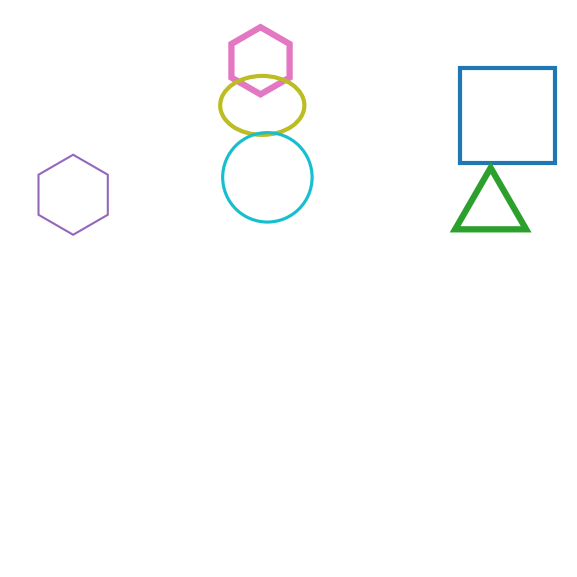[{"shape": "square", "thickness": 2, "radius": 0.41, "center": [0.879, 0.799]}, {"shape": "triangle", "thickness": 3, "radius": 0.36, "center": [0.85, 0.638]}, {"shape": "hexagon", "thickness": 1, "radius": 0.35, "center": [0.127, 0.662]}, {"shape": "hexagon", "thickness": 3, "radius": 0.29, "center": [0.451, 0.894]}, {"shape": "oval", "thickness": 2, "radius": 0.36, "center": [0.454, 0.817]}, {"shape": "circle", "thickness": 1.5, "radius": 0.39, "center": [0.463, 0.692]}]